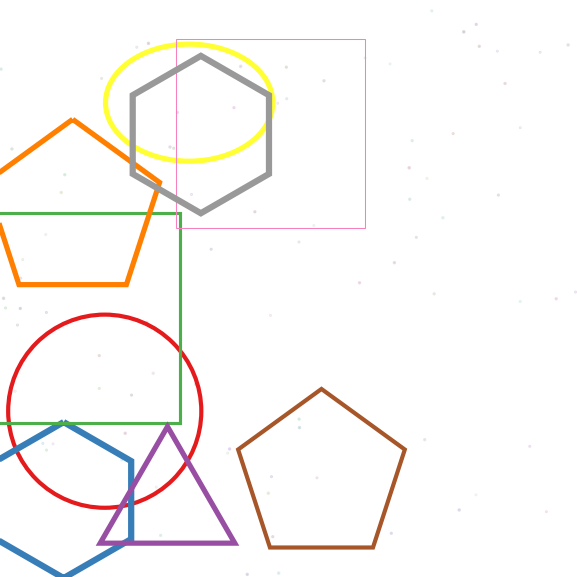[{"shape": "circle", "thickness": 2, "radius": 0.84, "center": [0.181, 0.287]}, {"shape": "hexagon", "thickness": 3, "radius": 0.68, "center": [0.11, 0.133]}, {"shape": "square", "thickness": 1.5, "radius": 0.91, "center": [0.129, 0.448]}, {"shape": "triangle", "thickness": 2.5, "radius": 0.67, "center": [0.29, 0.126]}, {"shape": "pentagon", "thickness": 2.5, "radius": 0.79, "center": [0.126, 0.634]}, {"shape": "oval", "thickness": 2.5, "radius": 0.72, "center": [0.328, 0.821]}, {"shape": "pentagon", "thickness": 2, "radius": 0.76, "center": [0.557, 0.174]}, {"shape": "square", "thickness": 0.5, "radius": 0.82, "center": [0.469, 0.768]}, {"shape": "hexagon", "thickness": 3, "radius": 0.68, "center": [0.348, 0.766]}]